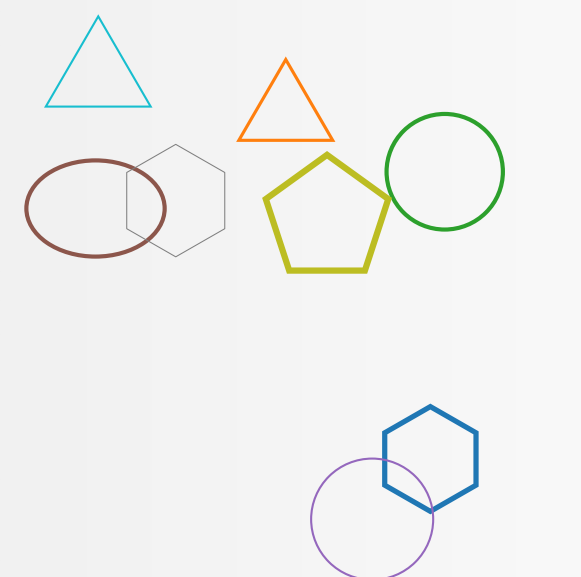[{"shape": "hexagon", "thickness": 2.5, "radius": 0.45, "center": [0.74, 0.204]}, {"shape": "triangle", "thickness": 1.5, "radius": 0.47, "center": [0.492, 0.803]}, {"shape": "circle", "thickness": 2, "radius": 0.5, "center": [0.765, 0.702]}, {"shape": "circle", "thickness": 1, "radius": 0.52, "center": [0.64, 0.1]}, {"shape": "oval", "thickness": 2, "radius": 0.59, "center": [0.164, 0.638]}, {"shape": "hexagon", "thickness": 0.5, "radius": 0.49, "center": [0.302, 0.652]}, {"shape": "pentagon", "thickness": 3, "radius": 0.55, "center": [0.563, 0.62]}, {"shape": "triangle", "thickness": 1, "radius": 0.52, "center": [0.169, 0.867]}]